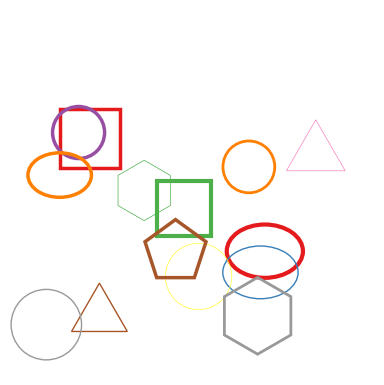[{"shape": "oval", "thickness": 3, "radius": 0.49, "center": [0.688, 0.348]}, {"shape": "square", "thickness": 2.5, "radius": 0.39, "center": [0.234, 0.64]}, {"shape": "oval", "thickness": 1, "radius": 0.49, "center": [0.677, 0.293]}, {"shape": "hexagon", "thickness": 0.5, "radius": 0.39, "center": [0.374, 0.505]}, {"shape": "square", "thickness": 3, "radius": 0.35, "center": [0.478, 0.458]}, {"shape": "circle", "thickness": 2.5, "radius": 0.34, "center": [0.204, 0.656]}, {"shape": "oval", "thickness": 2.5, "radius": 0.41, "center": [0.155, 0.545]}, {"shape": "circle", "thickness": 2, "radius": 0.34, "center": [0.646, 0.567]}, {"shape": "circle", "thickness": 0.5, "radius": 0.43, "center": [0.516, 0.282]}, {"shape": "pentagon", "thickness": 2.5, "radius": 0.42, "center": [0.456, 0.346]}, {"shape": "triangle", "thickness": 1, "radius": 0.42, "center": [0.258, 0.181]}, {"shape": "triangle", "thickness": 0.5, "radius": 0.44, "center": [0.82, 0.601]}, {"shape": "hexagon", "thickness": 2, "radius": 0.5, "center": [0.669, 0.18]}, {"shape": "circle", "thickness": 1, "radius": 0.46, "center": [0.12, 0.157]}]